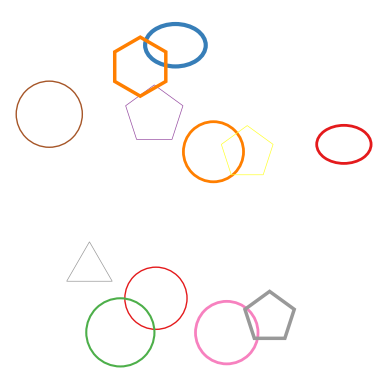[{"shape": "oval", "thickness": 2, "radius": 0.35, "center": [0.893, 0.625]}, {"shape": "circle", "thickness": 1, "radius": 0.4, "center": [0.405, 0.225]}, {"shape": "oval", "thickness": 3, "radius": 0.39, "center": [0.456, 0.883]}, {"shape": "circle", "thickness": 1.5, "radius": 0.44, "center": [0.313, 0.137]}, {"shape": "pentagon", "thickness": 0.5, "radius": 0.39, "center": [0.401, 0.701]}, {"shape": "circle", "thickness": 2, "radius": 0.39, "center": [0.554, 0.606]}, {"shape": "hexagon", "thickness": 2.5, "radius": 0.38, "center": [0.364, 0.827]}, {"shape": "pentagon", "thickness": 0.5, "radius": 0.35, "center": [0.642, 0.603]}, {"shape": "circle", "thickness": 1, "radius": 0.43, "center": [0.128, 0.703]}, {"shape": "circle", "thickness": 2, "radius": 0.41, "center": [0.589, 0.136]}, {"shape": "pentagon", "thickness": 2.5, "radius": 0.34, "center": [0.7, 0.176]}, {"shape": "triangle", "thickness": 0.5, "radius": 0.34, "center": [0.232, 0.304]}]